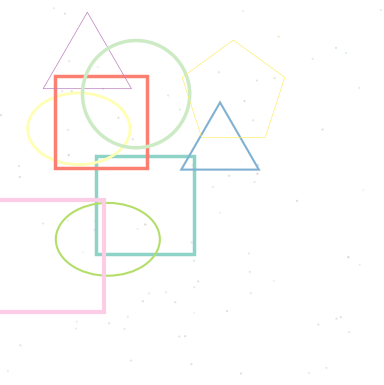[{"shape": "square", "thickness": 2.5, "radius": 0.64, "center": [0.376, 0.468]}, {"shape": "oval", "thickness": 2, "radius": 0.66, "center": [0.205, 0.665]}, {"shape": "square", "thickness": 2.5, "radius": 0.6, "center": [0.262, 0.684]}, {"shape": "triangle", "thickness": 1.5, "radius": 0.58, "center": [0.572, 0.618]}, {"shape": "oval", "thickness": 1.5, "radius": 0.68, "center": [0.28, 0.378]}, {"shape": "square", "thickness": 3, "radius": 0.73, "center": [0.124, 0.336]}, {"shape": "triangle", "thickness": 0.5, "radius": 0.66, "center": [0.227, 0.836]}, {"shape": "circle", "thickness": 2.5, "radius": 0.7, "center": [0.353, 0.756]}, {"shape": "pentagon", "thickness": 0.5, "radius": 0.7, "center": [0.606, 0.756]}]